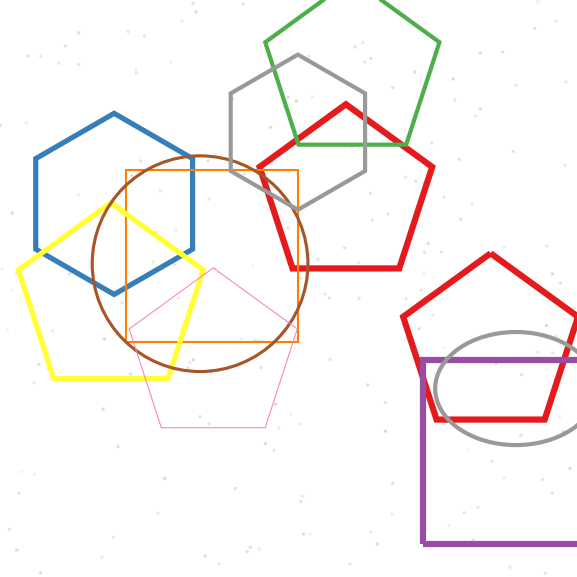[{"shape": "pentagon", "thickness": 3, "radius": 0.79, "center": [0.599, 0.661]}, {"shape": "pentagon", "thickness": 3, "radius": 0.8, "center": [0.85, 0.401]}, {"shape": "hexagon", "thickness": 2.5, "radius": 0.78, "center": [0.198, 0.646]}, {"shape": "pentagon", "thickness": 2, "radius": 0.79, "center": [0.61, 0.877]}, {"shape": "square", "thickness": 3, "radius": 0.8, "center": [0.892, 0.217]}, {"shape": "square", "thickness": 1, "radius": 0.74, "center": [0.368, 0.555]}, {"shape": "pentagon", "thickness": 2.5, "radius": 0.84, "center": [0.192, 0.48]}, {"shape": "circle", "thickness": 1.5, "radius": 0.93, "center": [0.346, 0.543]}, {"shape": "pentagon", "thickness": 0.5, "radius": 0.77, "center": [0.369, 0.382]}, {"shape": "hexagon", "thickness": 2, "radius": 0.67, "center": [0.516, 0.77]}, {"shape": "oval", "thickness": 2, "radius": 0.7, "center": [0.893, 0.326]}]